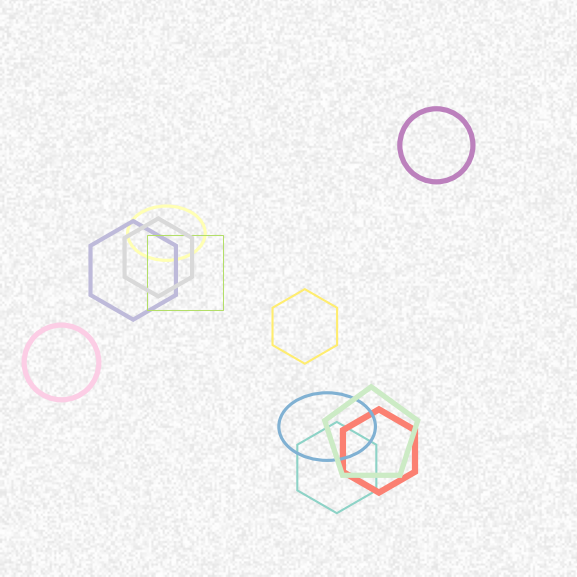[{"shape": "hexagon", "thickness": 1, "radius": 0.4, "center": [0.583, 0.19]}, {"shape": "oval", "thickness": 1.5, "radius": 0.34, "center": [0.288, 0.595]}, {"shape": "hexagon", "thickness": 2, "radius": 0.43, "center": [0.231, 0.531]}, {"shape": "hexagon", "thickness": 3, "radius": 0.36, "center": [0.656, 0.218]}, {"shape": "oval", "thickness": 1.5, "radius": 0.42, "center": [0.566, 0.26]}, {"shape": "square", "thickness": 0.5, "radius": 0.33, "center": [0.32, 0.527]}, {"shape": "circle", "thickness": 2.5, "radius": 0.32, "center": [0.106, 0.372]}, {"shape": "hexagon", "thickness": 2, "radius": 0.34, "center": [0.274, 0.553]}, {"shape": "circle", "thickness": 2.5, "radius": 0.32, "center": [0.756, 0.748]}, {"shape": "pentagon", "thickness": 2.5, "radius": 0.42, "center": [0.643, 0.245]}, {"shape": "hexagon", "thickness": 1, "radius": 0.32, "center": [0.528, 0.434]}]